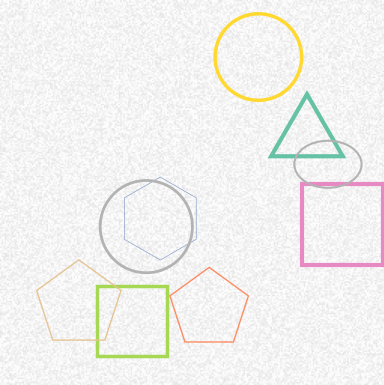[{"shape": "triangle", "thickness": 3, "radius": 0.54, "center": [0.797, 0.648]}, {"shape": "pentagon", "thickness": 1, "radius": 0.54, "center": [0.543, 0.198]}, {"shape": "hexagon", "thickness": 0.5, "radius": 0.54, "center": [0.416, 0.432]}, {"shape": "square", "thickness": 3, "radius": 0.53, "center": [0.89, 0.417]}, {"shape": "square", "thickness": 2.5, "radius": 0.46, "center": [0.343, 0.166]}, {"shape": "circle", "thickness": 2.5, "radius": 0.56, "center": [0.671, 0.852]}, {"shape": "pentagon", "thickness": 1, "radius": 0.58, "center": [0.205, 0.21]}, {"shape": "circle", "thickness": 2, "radius": 0.6, "center": [0.38, 0.411]}, {"shape": "oval", "thickness": 1.5, "radius": 0.44, "center": [0.852, 0.573]}]